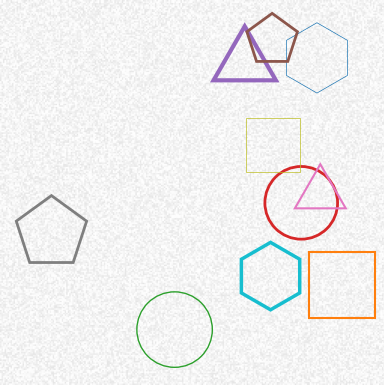[{"shape": "hexagon", "thickness": 0.5, "radius": 0.46, "center": [0.823, 0.85]}, {"shape": "square", "thickness": 1.5, "radius": 0.43, "center": [0.888, 0.259]}, {"shape": "circle", "thickness": 1, "radius": 0.49, "center": [0.454, 0.144]}, {"shape": "circle", "thickness": 2, "radius": 0.47, "center": [0.782, 0.473]}, {"shape": "triangle", "thickness": 3, "radius": 0.47, "center": [0.636, 0.838]}, {"shape": "pentagon", "thickness": 2, "radius": 0.34, "center": [0.707, 0.896]}, {"shape": "triangle", "thickness": 1.5, "radius": 0.38, "center": [0.832, 0.497]}, {"shape": "pentagon", "thickness": 2, "radius": 0.48, "center": [0.134, 0.396]}, {"shape": "square", "thickness": 0.5, "radius": 0.35, "center": [0.709, 0.624]}, {"shape": "hexagon", "thickness": 2.5, "radius": 0.44, "center": [0.703, 0.283]}]